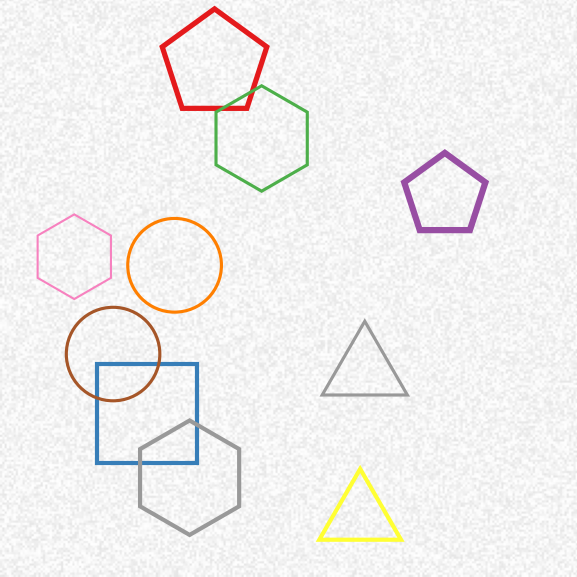[{"shape": "pentagon", "thickness": 2.5, "radius": 0.48, "center": [0.371, 0.889]}, {"shape": "square", "thickness": 2, "radius": 0.43, "center": [0.255, 0.283]}, {"shape": "hexagon", "thickness": 1.5, "radius": 0.46, "center": [0.453, 0.759]}, {"shape": "pentagon", "thickness": 3, "radius": 0.37, "center": [0.77, 0.66]}, {"shape": "circle", "thickness": 1.5, "radius": 0.41, "center": [0.302, 0.54]}, {"shape": "triangle", "thickness": 2, "radius": 0.41, "center": [0.624, 0.105]}, {"shape": "circle", "thickness": 1.5, "radius": 0.4, "center": [0.196, 0.386]}, {"shape": "hexagon", "thickness": 1, "radius": 0.37, "center": [0.129, 0.555]}, {"shape": "hexagon", "thickness": 2, "radius": 0.5, "center": [0.328, 0.172]}, {"shape": "triangle", "thickness": 1.5, "radius": 0.43, "center": [0.632, 0.358]}]